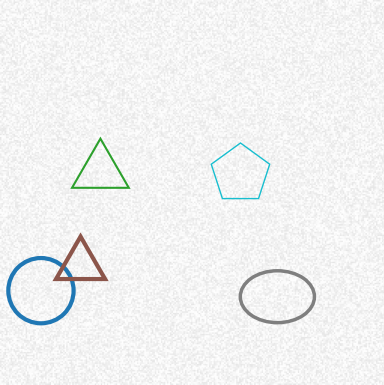[{"shape": "circle", "thickness": 3, "radius": 0.42, "center": [0.106, 0.245]}, {"shape": "triangle", "thickness": 1.5, "radius": 0.43, "center": [0.261, 0.555]}, {"shape": "triangle", "thickness": 3, "radius": 0.37, "center": [0.209, 0.312]}, {"shape": "oval", "thickness": 2.5, "radius": 0.48, "center": [0.72, 0.229]}, {"shape": "pentagon", "thickness": 1, "radius": 0.4, "center": [0.625, 0.549]}]